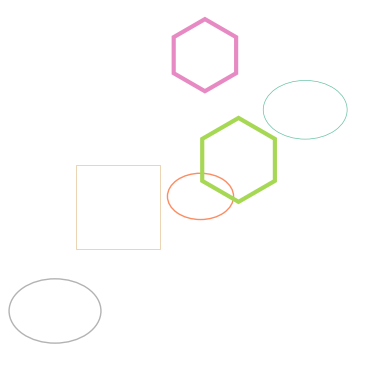[{"shape": "oval", "thickness": 0.5, "radius": 0.54, "center": [0.793, 0.715]}, {"shape": "oval", "thickness": 1, "radius": 0.43, "center": [0.521, 0.49]}, {"shape": "hexagon", "thickness": 3, "radius": 0.47, "center": [0.532, 0.857]}, {"shape": "hexagon", "thickness": 3, "radius": 0.54, "center": [0.62, 0.585]}, {"shape": "square", "thickness": 0.5, "radius": 0.54, "center": [0.307, 0.462]}, {"shape": "oval", "thickness": 1, "radius": 0.6, "center": [0.143, 0.192]}]